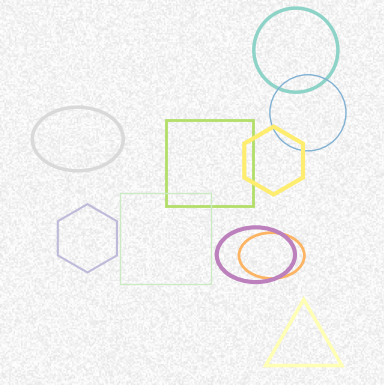[{"shape": "circle", "thickness": 2.5, "radius": 0.55, "center": [0.768, 0.87]}, {"shape": "triangle", "thickness": 2.5, "radius": 0.57, "center": [0.789, 0.108]}, {"shape": "hexagon", "thickness": 1.5, "radius": 0.44, "center": [0.227, 0.381]}, {"shape": "circle", "thickness": 1, "radius": 0.49, "center": [0.8, 0.707]}, {"shape": "oval", "thickness": 2, "radius": 0.42, "center": [0.706, 0.336]}, {"shape": "square", "thickness": 2, "radius": 0.56, "center": [0.544, 0.577]}, {"shape": "oval", "thickness": 2.5, "radius": 0.59, "center": [0.202, 0.639]}, {"shape": "oval", "thickness": 3, "radius": 0.51, "center": [0.665, 0.338]}, {"shape": "square", "thickness": 1, "radius": 0.59, "center": [0.43, 0.38]}, {"shape": "hexagon", "thickness": 3, "radius": 0.44, "center": [0.711, 0.583]}]